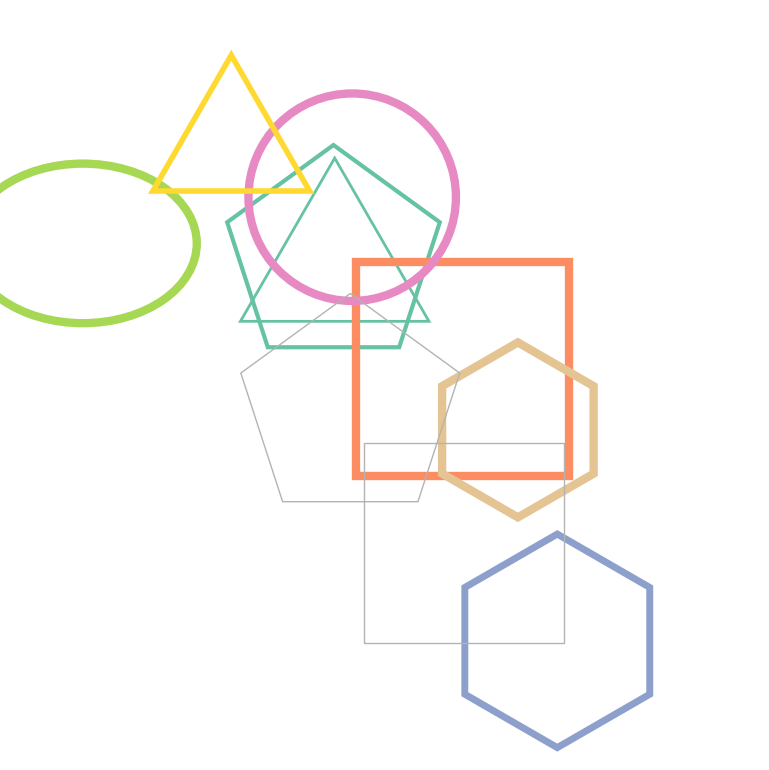[{"shape": "triangle", "thickness": 1, "radius": 0.71, "center": [0.435, 0.653]}, {"shape": "pentagon", "thickness": 1.5, "radius": 0.73, "center": [0.433, 0.666]}, {"shape": "square", "thickness": 3, "radius": 0.69, "center": [0.601, 0.521]}, {"shape": "hexagon", "thickness": 2.5, "radius": 0.69, "center": [0.724, 0.168]}, {"shape": "circle", "thickness": 3, "radius": 0.67, "center": [0.457, 0.744]}, {"shape": "oval", "thickness": 3, "radius": 0.74, "center": [0.108, 0.684]}, {"shape": "triangle", "thickness": 2, "radius": 0.59, "center": [0.3, 0.811]}, {"shape": "hexagon", "thickness": 3, "radius": 0.57, "center": [0.673, 0.442]}, {"shape": "pentagon", "thickness": 0.5, "radius": 0.75, "center": [0.455, 0.469]}, {"shape": "square", "thickness": 0.5, "radius": 0.65, "center": [0.602, 0.295]}]